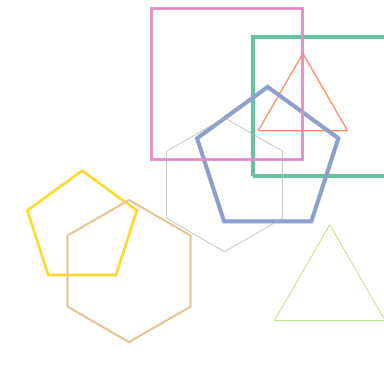[{"shape": "square", "thickness": 3, "radius": 0.91, "center": [0.838, 0.723]}, {"shape": "triangle", "thickness": 1, "radius": 0.67, "center": [0.787, 0.728]}, {"shape": "pentagon", "thickness": 3, "radius": 0.96, "center": [0.695, 0.581]}, {"shape": "square", "thickness": 2, "radius": 0.98, "center": [0.588, 0.783]}, {"shape": "triangle", "thickness": 0.5, "radius": 0.83, "center": [0.857, 0.25]}, {"shape": "pentagon", "thickness": 2, "radius": 0.75, "center": [0.213, 0.407]}, {"shape": "hexagon", "thickness": 1.5, "radius": 0.92, "center": [0.335, 0.296]}, {"shape": "hexagon", "thickness": 0.5, "radius": 0.87, "center": [0.583, 0.52]}]